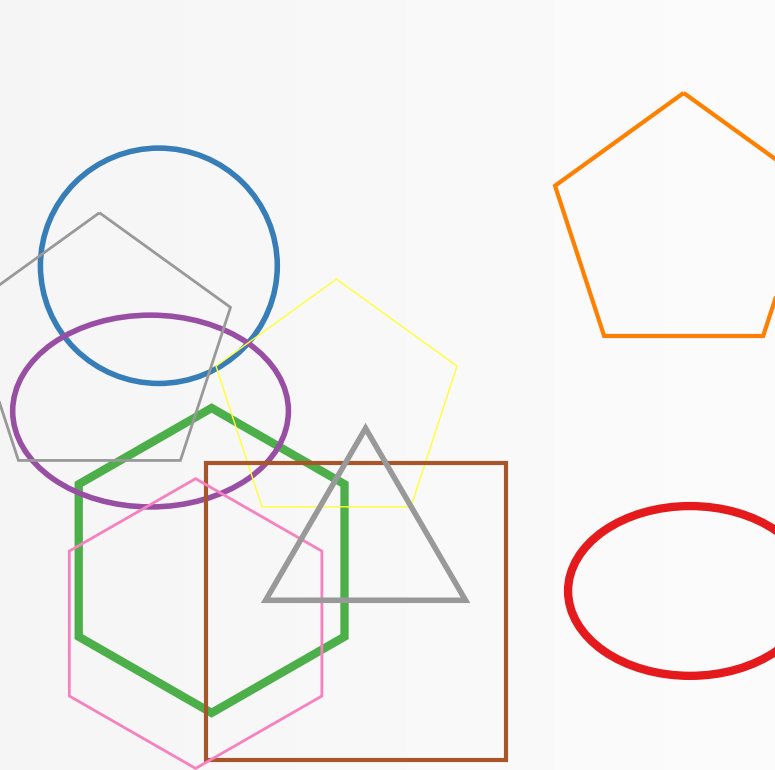[{"shape": "oval", "thickness": 3, "radius": 0.79, "center": [0.89, 0.233]}, {"shape": "circle", "thickness": 2, "radius": 0.76, "center": [0.205, 0.655]}, {"shape": "hexagon", "thickness": 3, "radius": 0.99, "center": [0.273, 0.272]}, {"shape": "oval", "thickness": 2, "radius": 0.89, "center": [0.194, 0.466]}, {"shape": "pentagon", "thickness": 1.5, "radius": 0.87, "center": [0.882, 0.705]}, {"shape": "pentagon", "thickness": 0.5, "radius": 0.82, "center": [0.434, 0.474]}, {"shape": "square", "thickness": 1.5, "radius": 0.97, "center": [0.459, 0.206]}, {"shape": "hexagon", "thickness": 1, "radius": 0.94, "center": [0.252, 0.19]}, {"shape": "pentagon", "thickness": 1, "radius": 0.89, "center": [0.128, 0.546]}, {"shape": "triangle", "thickness": 2, "radius": 0.74, "center": [0.472, 0.295]}]